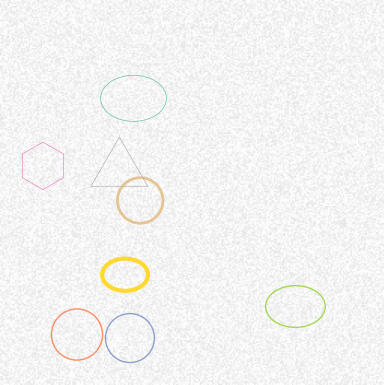[{"shape": "oval", "thickness": 0.5, "radius": 0.43, "center": [0.347, 0.745]}, {"shape": "circle", "thickness": 1, "radius": 0.33, "center": [0.2, 0.131]}, {"shape": "circle", "thickness": 1, "radius": 0.32, "center": [0.338, 0.122]}, {"shape": "hexagon", "thickness": 0.5, "radius": 0.31, "center": [0.111, 0.569]}, {"shape": "oval", "thickness": 1, "radius": 0.39, "center": [0.767, 0.204]}, {"shape": "oval", "thickness": 3, "radius": 0.3, "center": [0.325, 0.286]}, {"shape": "circle", "thickness": 2, "radius": 0.3, "center": [0.364, 0.479]}, {"shape": "triangle", "thickness": 0.5, "radius": 0.43, "center": [0.31, 0.559]}]